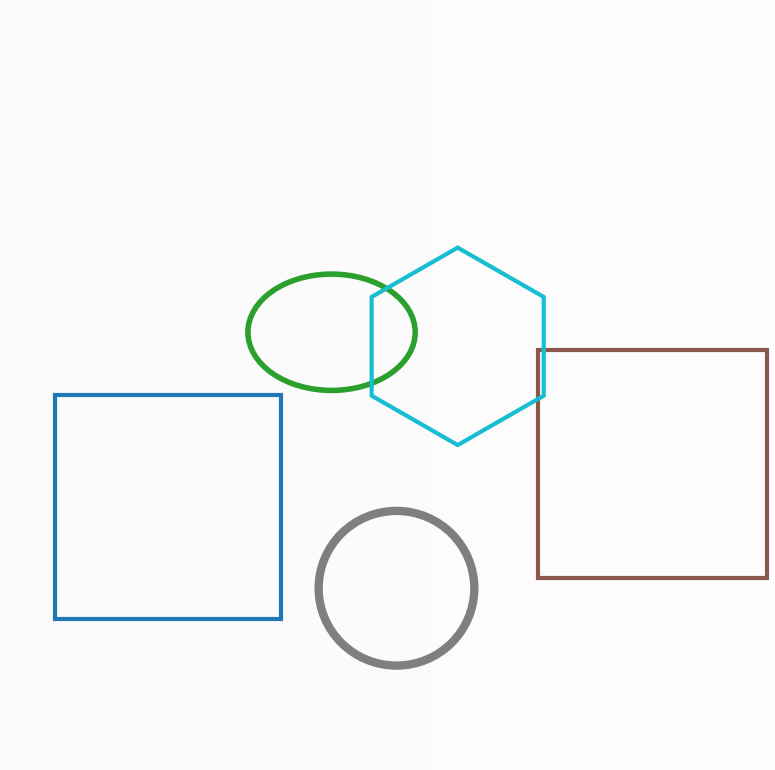[{"shape": "square", "thickness": 1.5, "radius": 0.73, "center": [0.216, 0.342]}, {"shape": "oval", "thickness": 2, "radius": 0.54, "center": [0.428, 0.569]}, {"shape": "square", "thickness": 1.5, "radius": 0.74, "center": [0.842, 0.397]}, {"shape": "circle", "thickness": 3, "radius": 0.5, "center": [0.512, 0.236]}, {"shape": "hexagon", "thickness": 1.5, "radius": 0.64, "center": [0.591, 0.55]}]